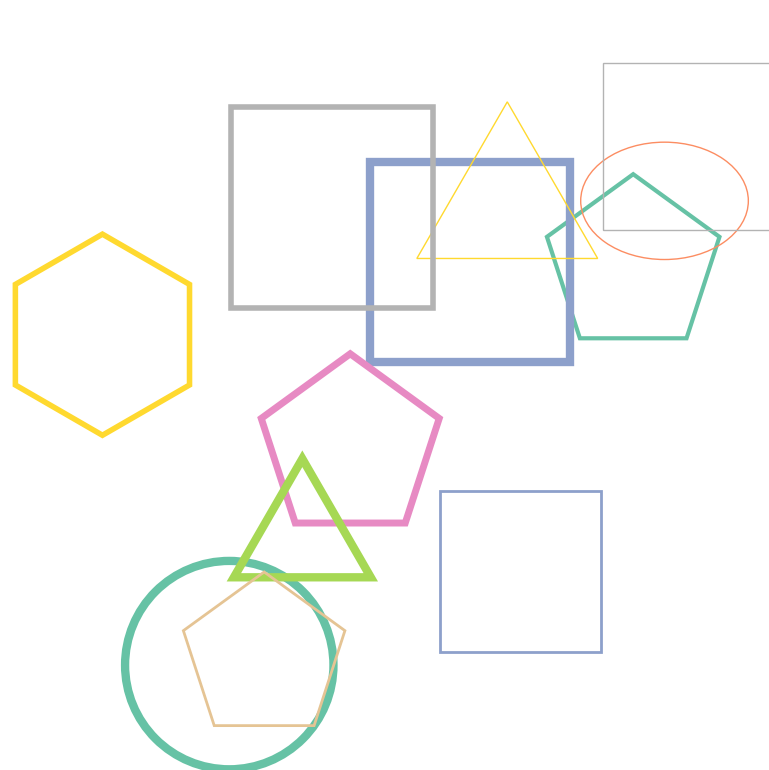[{"shape": "circle", "thickness": 3, "radius": 0.68, "center": [0.298, 0.136]}, {"shape": "pentagon", "thickness": 1.5, "radius": 0.59, "center": [0.822, 0.656]}, {"shape": "oval", "thickness": 0.5, "radius": 0.54, "center": [0.863, 0.739]}, {"shape": "square", "thickness": 3, "radius": 0.65, "center": [0.61, 0.66]}, {"shape": "square", "thickness": 1, "radius": 0.52, "center": [0.676, 0.258]}, {"shape": "pentagon", "thickness": 2.5, "radius": 0.61, "center": [0.455, 0.419]}, {"shape": "triangle", "thickness": 3, "radius": 0.51, "center": [0.393, 0.302]}, {"shape": "triangle", "thickness": 0.5, "radius": 0.68, "center": [0.659, 0.732]}, {"shape": "hexagon", "thickness": 2, "radius": 0.65, "center": [0.133, 0.565]}, {"shape": "pentagon", "thickness": 1, "radius": 0.55, "center": [0.343, 0.147]}, {"shape": "square", "thickness": 2, "radius": 0.65, "center": [0.431, 0.73]}, {"shape": "square", "thickness": 0.5, "radius": 0.54, "center": [0.892, 0.81]}]